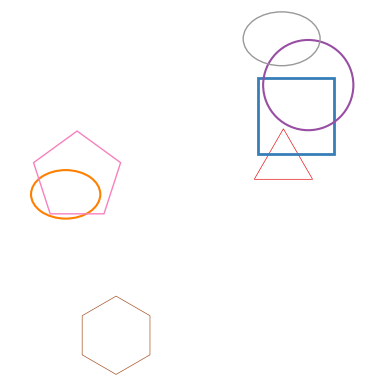[{"shape": "triangle", "thickness": 0.5, "radius": 0.44, "center": [0.736, 0.578]}, {"shape": "square", "thickness": 2, "radius": 0.49, "center": [0.769, 0.699]}, {"shape": "circle", "thickness": 1.5, "radius": 0.59, "center": [0.801, 0.779]}, {"shape": "oval", "thickness": 1.5, "radius": 0.45, "center": [0.171, 0.495]}, {"shape": "hexagon", "thickness": 0.5, "radius": 0.51, "center": [0.302, 0.129]}, {"shape": "pentagon", "thickness": 1, "radius": 0.59, "center": [0.2, 0.541]}, {"shape": "oval", "thickness": 1, "radius": 0.5, "center": [0.732, 0.899]}]